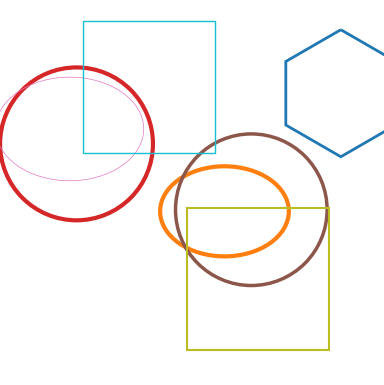[{"shape": "hexagon", "thickness": 2, "radius": 0.82, "center": [0.885, 0.758]}, {"shape": "oval", "thickness": 3, "radius": 0.84, "center": [0.583, 0.451]}, {"shape": "circle", "thickness": 3, "radius": 0.99, "center": [0.199, 0.626]}, {"shape": "circle", "thickness": 2.5, "radius": 0.98, "center": [0.653, 0.455]}, {"shape": "oval", "thickness": 0.5, "radius": 0.96, "center": [0.181, 0.665]}, {"shape": "square", "thickness": 1.5, "radius": 0.93, "center": [0.67, 0.275]}, {"shape": "square", "thickness": 1, "radius": 0.86, "center": [0.388, 0.775]}]